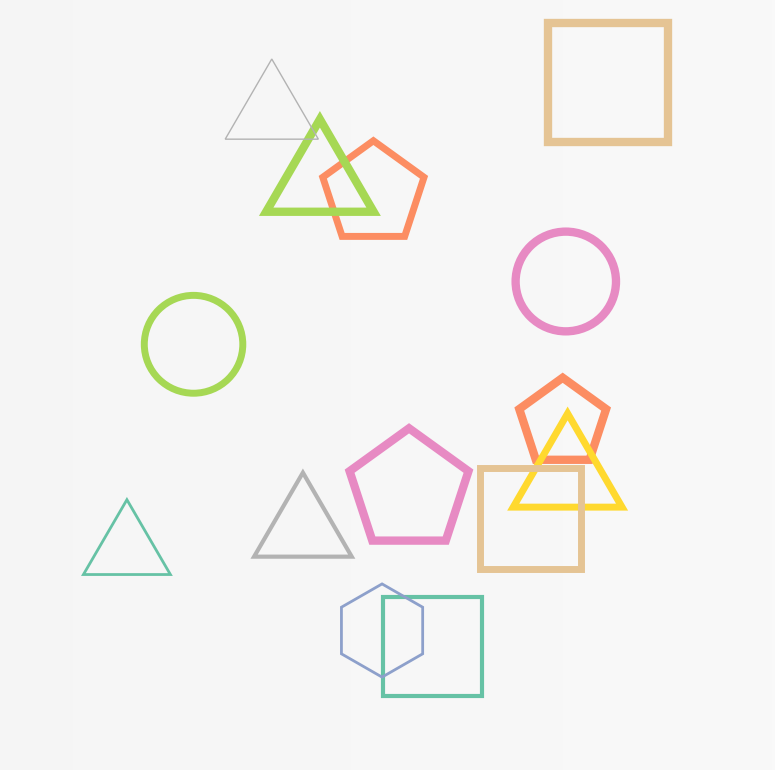[{"shape": "square", "thickness": 1.5, "radius": 0.32, "center": [0.558, 0.16]}, {"shape": "triangle", "thickness": 1, "radius": 0.32, "center": [0.164, 0.286]}, {"shape": "pentagon", "thickness": 3, "radius": 0.29, "center": [0.726, 0.451]}, {"shape": "pentagon", "thickness": 2.5, "radius": 0.34, "center": [0.482, 0.749]}, {"shape": "hexagon", "thickness": 1, "radius": 0.3, "center": [0.493, 0.181]}, {"shape": "pentagon", "thickness": 3, "radius": 0.4, "center": [0.528, 0.363]}, {"shape": "circle", "thickness": 3, "radius": 0.32, "center": [0.73, 0.634]}, {"shape": "triangle", "thickness": 3, "radius": 0.4, "center": [0.413, 0.765]}, {"shape": "circle", "thickness": 2.5, "radius": 0.32, "center": [0.25, 0.553]}, {"shape": "triangle", "thickness": 2.5, "radius": 0.41, "center": [0.732, 0.382]}, {"shape": "square", "thickness": 2.5, "radius": 0.33, "center": [0.684, 0.327]}, {"shape": "square", "thickness": 3, "radius": 0.39, "center": [0.784, 0.892]}, {"shape": "triangle", "thickness": 1.5, "radius": 0.36, "center": [0.391, 0.313]}, {"shape": "triangle", "thickness": 0.5, "radius": 0.35, "center": [0.351, 0.854]}]